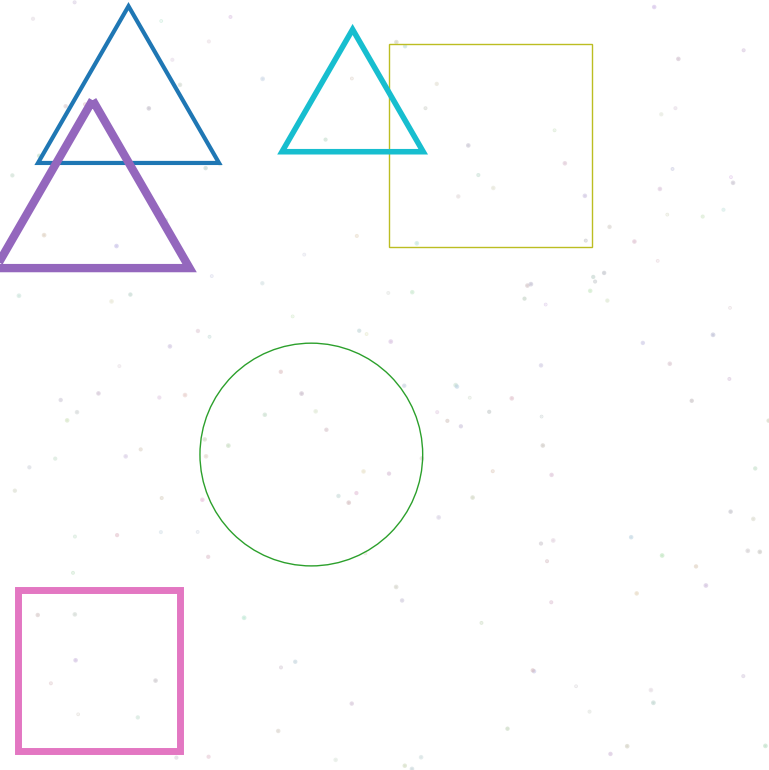[{"shape": "triangle", "thickness": 1.5, "radius": 0.68, "center": [0.167, 0.856]}, {"shape": "circle", "thickness": 0.5, "radius": 0.72, "center": [0.404, 0.41]}, {"shape": "triangle", "thickness": 3, "radius": 0.73, "center": [0.12, 0.725]}, {"shape": "square", "thickness": 2.5, "radius": 0.52, "center": [0.129, 0.129]}, {"shape": "square", "thickness": 0.5, "radius": 0.66, "center": [0.636, 0.811]}, {"shape": "triangle", "thickness": 2, "radius": 0.53, "center": [0.458, 0.856]}]